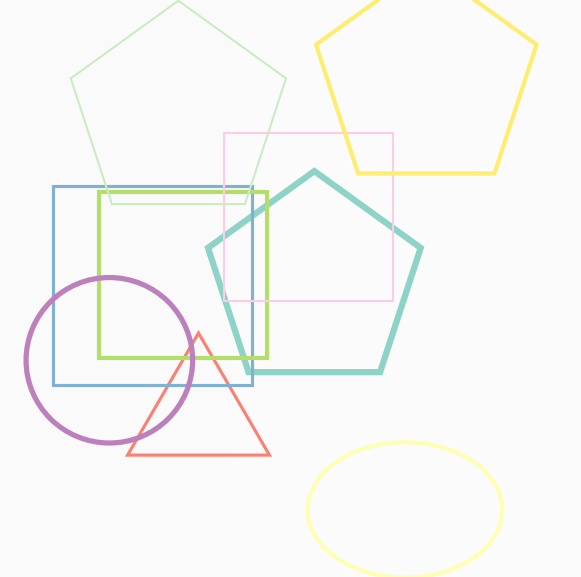[{"shape": "pentagon", "thickness": 3, "radius": 0.96, "center": [0.541, 0.51]}, {"shape": "oval", "thickness": 2, "radius": 0.84, "center": [0.697, 0.116]}, {"shape": "triangle", "thickness": 1.5, "radius": 0.7, "center": [0.342, 0.282]}, {"shape": "square", "thickness": 1.5, "radius": 0.86, "center": [0.262, 0.505]}, {"shape": "square", "thickness": 2, "radius": 0.72, "center": [0.314, 0.523]}, {"shape": "square", "thickness": 1, "radius": 0.73, "center": [0.531, 0.624]}, {"shape": "circle", "thickness": 2.5, "radius": 0.72, "center": [0.188, 0.375]}, {"shape": "pentagon", "thickness": 1, "radius": 0.97, "center": [0.307, 0.803]}, {"shape": "pentagon", "thickness": 2, "radius": 1.0, "center": [0.733, 0.86]}]